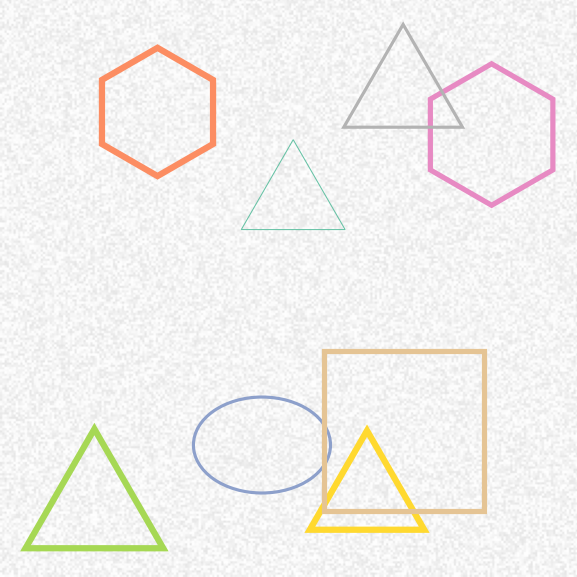[{"shape": "triangle", "thickness": 0.5, "radius": 0.52, "center": [0.508, 0.653]}, {"shape": "hexagon", "thickness": 3, "radius": 0.56, "center": [0.273, 0.805]}, {"shape": "oval", "thickness": 1.5, "radius": 0.59, "center": [0.454, 0.229]}, {"shape": "hexagon", "thickness": 2.5, "radius": 0.61, "center": [0.851, 0.766]}, {"shape": "triangle", "thickness": 3, "radius": 0.69, "center": [0.163, 0.119]}, {"shape": "triangle", "thickness": 3, "radius": 0.57, "center": [0.636, 0.139]}, {"shape": "square", "thickness": 2.5, "radius": 0.69, "center": [0.7, 0.253]}, {"shape": "triangle", "thickness": 1.5, "radius": 0.59, "center": [0.698, 0.838]}]